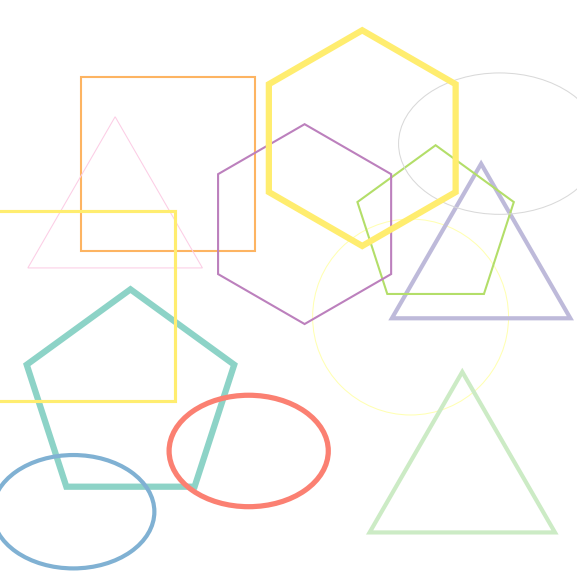[{"shape": "pentagon", "thickness": 3, "radius": 0.94, "center": [0.226, 0.309]}, {"shape": "circle", "thickness": 0.5, "radius": 0.85, "center": [0.711, 0.45]}, {"shape": "triangle", "thickness": 2, "radius": 0.89, "center": [0.833, 0.537]}, {"shape": "oval", "thickness": 2.5, "radius": 0.69, "center": [0.431, 0.218]}, {"shape": "oval", "thickness": 2, "radius": 0.7, "center": [0.127, 0.113]}, {"shape": "square", "thickness": 1, "radius": 0.75, "center": [0.291, 0.716]}, {"shape": "pentagon", "thickness": 1, "radius": 0.71, "center": [0.754, 0.605]}, {"shape": "triangle", "thickness": 0.5, "radius": 0.87, "center": [0.199, 0.622]}, {"shape": "oval", "thickness": 0.5, "radius": 0.87, "center": [0.865, 0.75]}, {"shape": "hexagon", "thickness": 1, "radius": 0.87, "center": [0.527, 0.611]}, {"shape": "triangle", "thickness": 2, "radius": 0.93, "center": [0.8, 0.17]}, {"shape": "hexagon", "thickness": 3, "radius": 0.93, "center": [0.627, 0.76]}, {"shape": "square", "thickness": 1.5, "radius": 0.82, "center": [0.139, 0.469]}]